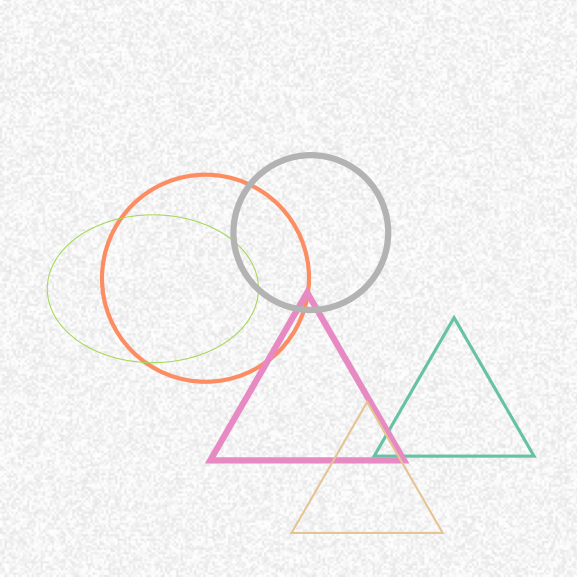[{"shape": "triangle", "thickness": 1.5, "radius": 0.8, "center": [0.786, 0.289]}, {"shape": "circle", "thickness": 2, "radius": 0.9, "center": [0.356, 0.517]}, {"shape": "triangle", "thickness": 3, "radius": 0.97, "center": [0.532, 0.299]}, {"shape": "oval", "thickness": 0.5, "radius": 0.91, "center": [0.265, 0.499]}, {"shape": "triangle", "thickness": 1, "radius": 0.76, "center": [0.636, 0.152]}, {"shape": "circle", "thickness": 3, "radius": 0.67, "center": [0.538, 0.596]}]